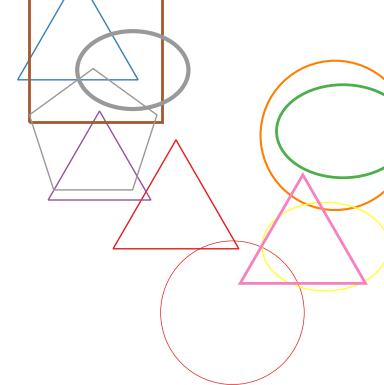[{"shape": "circle", "thickness": 0.5, "radius": 0.93, "center": [0.604, 0.188]}, {"shape": "triangle", "thickness": 1, "radius": 0.94, "center": [0.457, 0.448]}, {"shape": "triangle", "thickness": 1, "radius": 0.9, "center": [0.202, 0.883]}, {"shape": "oval", "thickness": 2, "radius": 0.86, "center": [0.891, 0.659]}, {"shape": "triangle", "thickness": 1, "radius": 0.77, "center": [0.259, 0.558]}, {"shape": "circle", "thickness": 1.5, "radius": 0.97, "center": [0.871, 0.648]}, {"shape": "oval", "thickness": 1, "radius": 0.82, "center": [0.845, 0.36]}, {"shape": "square", "thickness": 2, "radius": 0.86, "center": [0.247, 0.855]}, {"shape": "triangle", "thickness": 2, "radius": 0.94, "center": [0.787, 0.358]}, {"shape": "oval", "thickness": 3, "radius": 0.72, "center": [0.345, 0.818]}, {"shape": "pentagon", "thickness": 1, "radius": 0.87, "center": [0.242, 0.648]}]